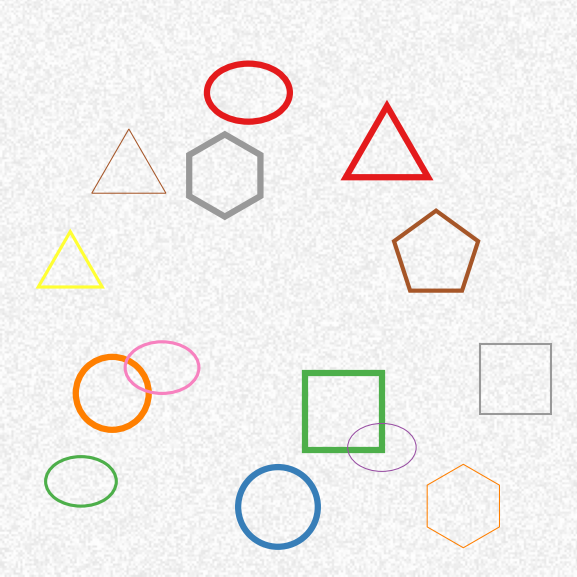[{"shape": "oval", "thickness": 3, "radius": 0.36, "center": [0.43, 0.839]}, {"shape": "triangle", "thickness": 3, "radius": 0.41, "center": [0.67, 0.733]}, {"shape": "circle", "thickness": 3, "radius": 0.34, "center": [0.481, 0.121]}, {"shape": "square", "thickness": 3, "radius": 0.33, "center": [0.595, 0.287]}, {"shape": "oval", "thickness": 1.5, "radius": 0.31, "center": [0.14, 0.166]}, {"shape": "oval", "thickness": 0.5, "radius": 0.3, "center": [0.661, 0.224]}, {"shape": "circle", "thickness": 3, "radius": 0.32, "center": [0.194, 0.318]}, {"shape": "hexagon", "thickness": 0.5, "radius": 0.36, "center": [0.802, 0.123]}, {"shape": "triangle", "thickness": 1.5, "radius": 0.32, "center": [0.122, 0.534]}, {"shape": "triangle", "thickness": 0.5, "radius": 0.37, "center": [0.223, 0.702]}, {"shape": "pentagon", "thickness": 2, "radius": 0.38, "center": [0.755, 0.558]}, {"shape": "oval", "thickness": 1.5, "radius": 0.32, "center": [0.281, 0.363]}, {"shape": "hexagon", "thickness": 3, "radius": 0.36, "center": [0.389, 0.695]}, {"shape": "square", "thickness": 1, "radius": 0.3, "center": [0.892, 0.343]}]